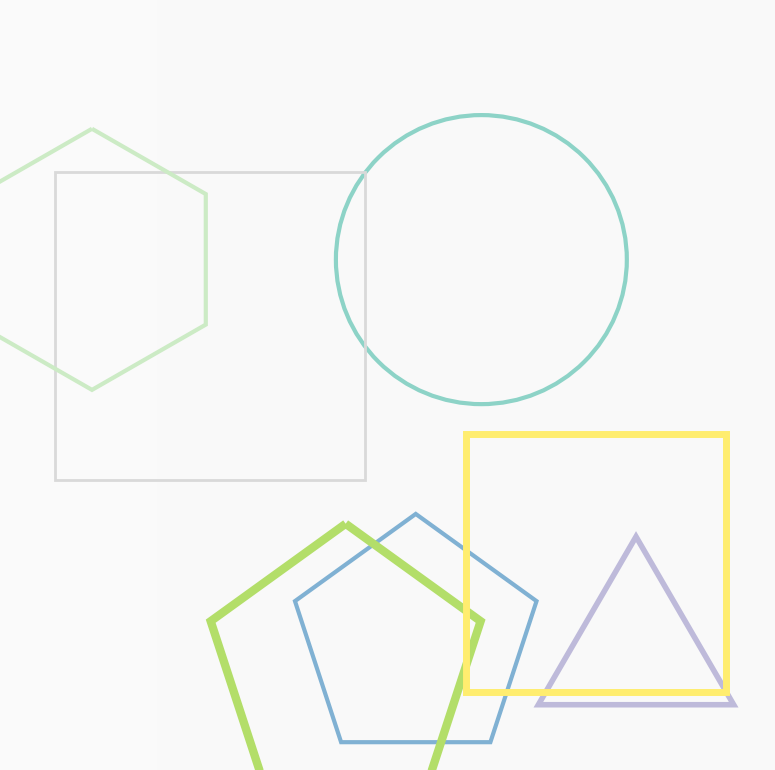[{"shape": "circle", "thickness": 1.5, "radius": 0.94, "center": [0.621, 0.663]}, {"shape": "triangle", "thickness": 2, "radius": 0.73, "center": [0.821, 0.158]}, {"shape": "pentagon", "thickness": 1.5, "radius": 0.82, "center": [0.536, 0.169]}, {"shape": "pentagon", "thickness": 3, "radius": 0.92, "center": [0.446, 0.137]}, {"shape": "square", "thickness": 1, "radius": 1.0, "center": [0.271, 0.577]}, {"shape": "hexagon", "thickness": 1.5, "radius": 0.85, "center": [0.119, 0.663]}, {"shape": "square", "thickness": 2.5, "radius": 0.84, "center": [0.768, 0.269]}]